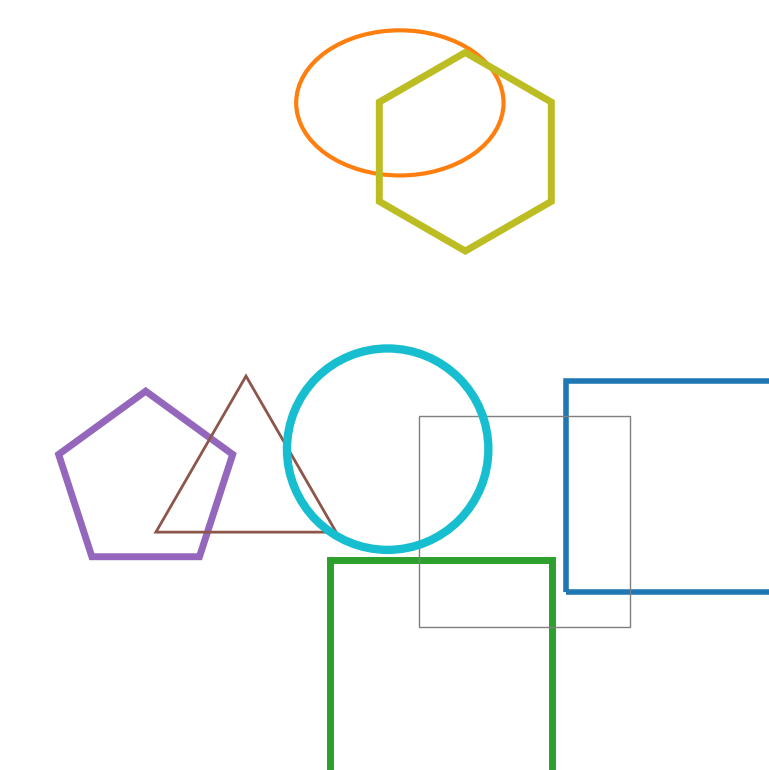[{"shape": "square", "thickness": 2, "radius": 0.68, "center": [0.872, 0.368]}, {"shape": "oval", "thickness": 1.5, "radius": 0.67, "center": [0.519, 0.866]}, {"shape": "square", "thickness": 2.5, "radius": 0.72, "center": [0.573, 0.128]}, {"shape": "pentagon", "thickness": 2.5, "radius": 0.59, "center": [0.189, 0.373]}, {"shape": "triangle", "thickness": 1, "radius": 0.68, "center": [0.319, 0.376]}, {"shape": "square", "thickness": 0.5, "radius": 0.68, "center": [0.681, 0.322]}, {"shape": "hexagon", "thickness": 2.5, "radius": 0.64, "center": [0.604, 0.803]}, {"shape": "circle", "thickness": 3, "radius": 0.65, "center": [0.503, 0.417]}]